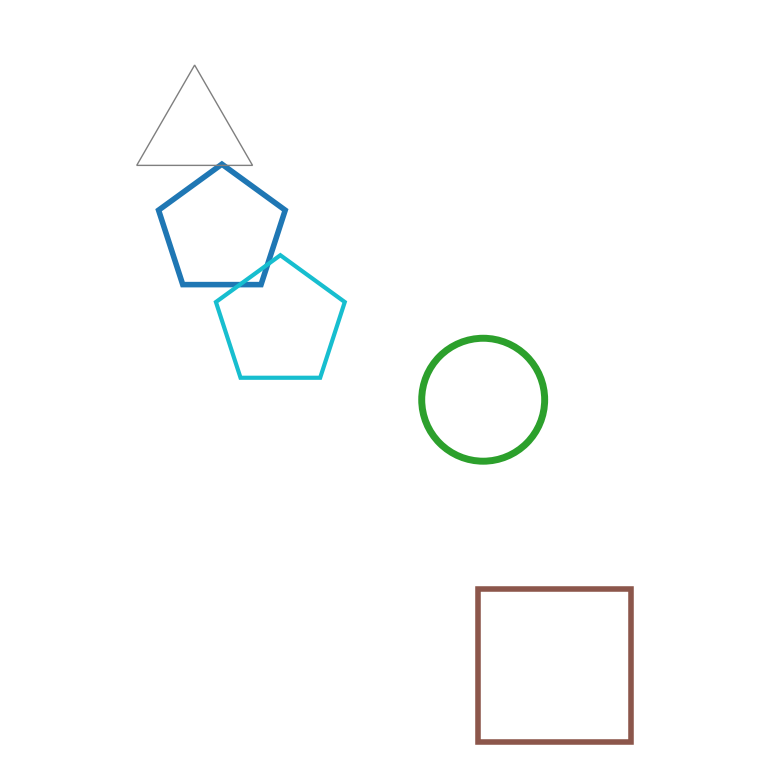[{"shape": "pentagon", "thickness": 2, "radius": 0.43, "center": [0.288, 0.7]}, {"shape": "circle", "thickness": 2.5, "radius": 0.4, "center": [0.628, 0.481]}, {"shape": "square", "thickness": 2, "radius": 0.5, "center": [0.72, 0.135]}, {"shape": "triangle", "thickness": 0.5, "radius": 0.43, "center": [0.253, 0.829]}, {"shape": "pentagon", "thickness": 1.5, "radius": 0.44, "center": [0.364, 0.581]}]